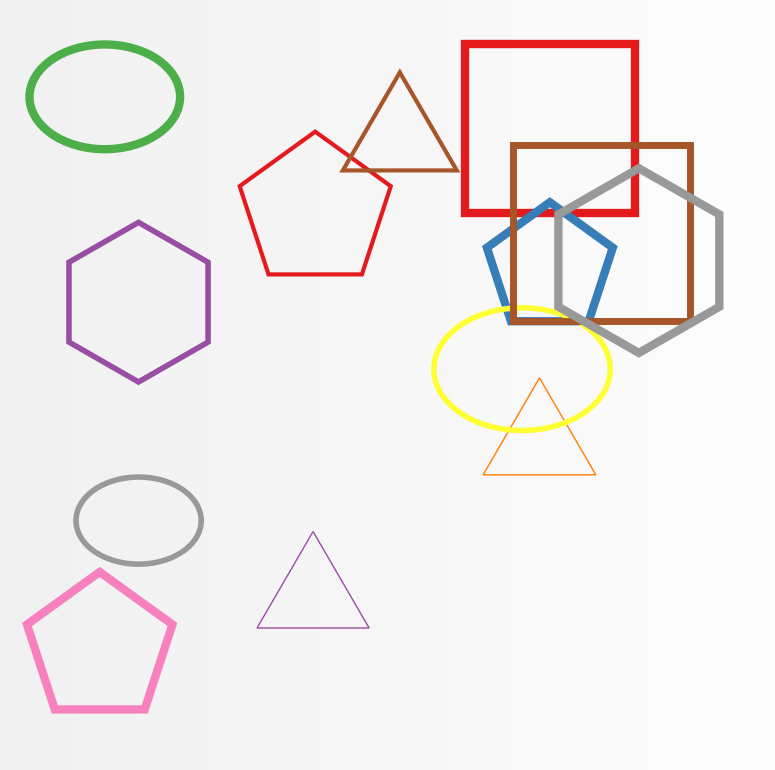[{"shape": "pentagon", "thickness": 1.5, "radius": 0.51, "center": [0.407, 0.727]}, {"shape": "square", "thickness": 3, "radius": 0.55, "center": [0.71, 0.833]}, {"shape": "pentagon", "thickness": 3, "radius": 0.43, "center": [0.709, 0.652]}, {"shape": "oval", "thickness": 3, "radius": 0.49, "center": [0.135, 0.874]}, {"shape": "hexagon", "thickness": 2, "radius": 0.52, "center": [0.179, 0.608]}, {"shape": "triangle", "thickness": 0.5, "radius": 0.42, "center": [0.404, 0.226]}, {"shape": "triangle", "thickness": 0.5, "radius": 0.42, "center": [0.696, 0.425]}, {"shape": "oval", "thickness": 2, "radius": 0.57, "center": [0.674, 0.521]}, {"shape": "triangle", "thickness": 1.5, "radius": 0.42, "center": [0.516, 0.821]}, {"shape": "square", "thickness": 2.5, "radius": 0.57, "center": [0.776, 0.697]}, {"shape": "pentagon", "thickness": 3, "radius": 0.49, "center": [0.129, 0.158]}, {"shape": "hexagon", "thickness": 3, "radius": 0.6, "center": [0.824, 0.662]}, {"shape": "oval", "thickness": 2, "radius": 0.4, "center": [0.179, 0.324]}]